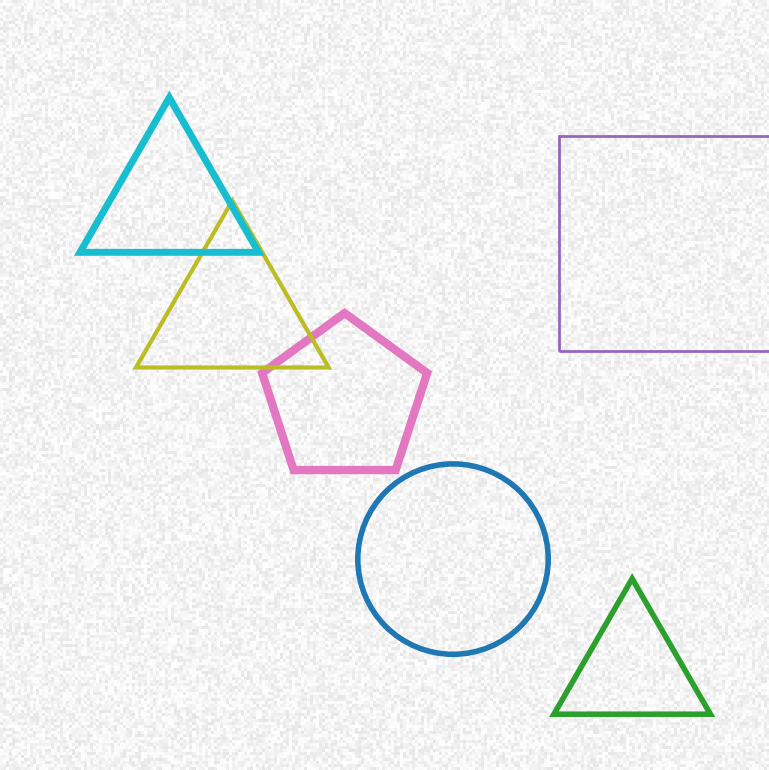[{"shape": "circle", "thickness": 2, "radius": 0.62, "center": [0.588, 0.274]}, {"shape": "triangle", "thickness": 2, "radius": 0.59, "center": [0.821, 0.131]}, {"shape": "square", "thickness": 1, "radius": 0.7, "center": [0.866, 0.684]}, {"shape": "pentagon", "thickness": 3, "radius": 0.56, "center": [0.448, 0.481]}, {"shape": "triangle", "thickness": 1.5, "radius": 0.72, "center": [0.302, 0.595]}, {"shape": "triangle", "thickness": 2.5, "radius": 0.67, "center": [0.22, 0.739]}]